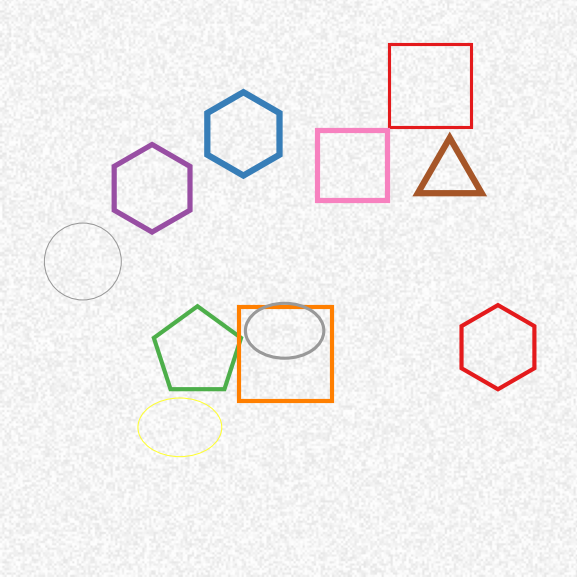[{"shape": "square", "thickness": 1.5, "radius": 0.36, "center": [0.745, 0.851]}, {"shape": "hexagon", "thickness": 2, "radius": 0.36, "center": [0.862, 0.398]}, {"shape": "hexagon", "thickness": 3, "radius": 0.36, "center": [0.421, 0.767]}, {"shape": "pentagon", "thickness": 2, "radius": 0.4, "center": [0.342, 0.389]}, {"shape": "hexagon", "thickness": 2.5, "radius": 0.38, "center": [0.263, 0.673]}, {"shape": "square", "thickness": 2, "radius": 0.4, "center": [0.494, 0.386]}, {"shape": "oval", "thickness": 0.5, "radius": 0.36, "center": [0.311, 0.259]}, {"shape": "triangle", "thickness": 3, "radius": 0.32, "center": [0.779, 0.697]}, {"shape": "square", "thickness": 2.5, "radius": 0.31, "center": [0.61, 0.714]}, {"shape": "oval", "thickness": 1.5, "radius": 0.34, "center": [0.493, 0.426]}, {"shape": "circle", "thickness": 0.5, "radius": 0.33, "center": [0.143, 0.546]}]